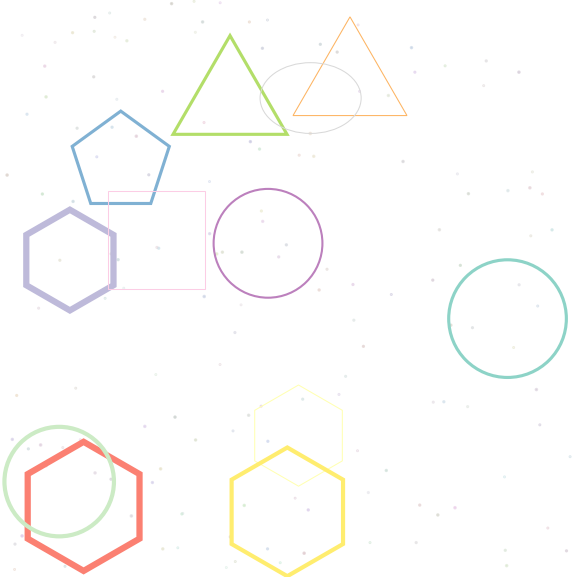[{"shape": "circle", "thickness": 1.5, "radius": 0.51, "center": [0.879, 0.447]}, {"shape": "hexagon", "thickness": 0.5, "radius": 0.44, "center": [0.517, 0.245]}, {"shape": "hexagon", "thickness": 3, "radius": 0.44, "center": [0.121, 0.549]}, {"shape": "hexagon", "thickness": 3, "radius": 0.56, "center": [0.145, 0.122]}, {"shape": "pentagon", "thickness": 1.5, "radius": 0.44, "center": [0.209, 0.718]}, {"shape": "triangle", "thickness": 0.5, "radius": 0.57, "center": [0.606, 0.856]}, {"shape": "triangle", "thickness": 1.5, "radius": 0.57, "center": [0.398, 0.824]}, {"shape": "square", "thickness": 0.5, "radius": 0.42, "center": [0.271, 0.584]}, {"shape": "oval", "thickness": 0.5, "radius": 0.44, "center": [0.538, 0.829]}, {"shape": "circle", "thickness": 1, "radius": 0.47, "center": [0.464, 0.578]}, {"shape": "circle", "thickness": 2, "radius": 0.47, "center": [0.103, 0.165]}, {"shape": "hexagon", "thickness": 2, "radius": 0.56, "center": [0.498, 0.113]}]